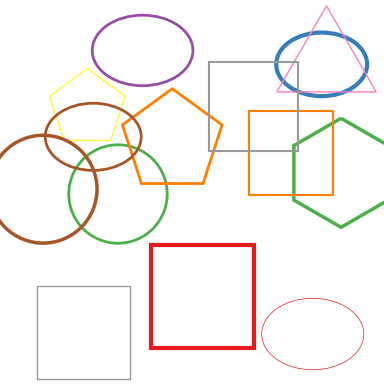[{"shape": "square", "thickness": 3, "radius": 0.67, "center": [0.525, 0.23]}, {"shape": "oval", "thickness": 0.5, "radius": 0.66, "center": [0.812, 0.132]}, {"shape": "oval", "thickness": 3, "radius": 0.59, "center": [0.835, 0.833]}, {"shape": "circle", "thickness": 2, "radius": 0.64, "center": [0.306, 0.496]}, {"shape": "hexagon", "thickness": 2.5, "radius": 0.71, "center": [0.886, 0.551]}, {"shape": "oval", "thickness": 2, "radius": 0.65, "center": [0.37, 0.869]}, {"shape": "square", "thickness": 1.5, "radius": 0.55, "center": [0.756, 0.602]}, {"shape": "pentagon", "thickness": 2, "radius": 0.68, "center": [0.447, 0.633]}, {"shape": "pentagon", "thickness": 1, "radius": 0.52, "center": [0.227, 0.719]}, {"shape": "oval", "thickness": 2, "radius": 0.62, "center": [0.242, 0.645]}, {"shape": "circle", "thickness": 2.5, "radius": 0.7, "center": [0.112, 0.509]}, {"shape": "triangle", "thickness": 1, "radius": 0.74, "center": [0.848, 0.836]}, {"shape": "square", "thickness": 1, "radius": 0.61, "center": [0.216, 0.137]}, {"shape": "square", "thickness": 1.5, "radius": 0.57, "center": [0.658, 0.723]}]